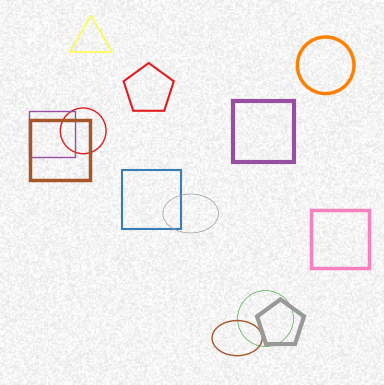[{"shape": "circle", "thickness": 1, "radius": 0.3, "center": [0.216, 0.66]}, {"shape": "pentagon", "thickness": 1.5, "radius": 0.34, "center": [0.386, 0.768]}, {"shape": "square", "thickness": 1.5, "radius": 0.38, "center": [0.394, 0.481]}, {"shape": "circle", "thickness": 0.5, "radius": 0.36, "center": [0.69, 0.173]}, {"shape": "square", "thickness": 3, "radius": 0.4, "center": [0.685, 0.659]}, {"shape": "square", "thickness": 1, "radius": 0.3, "center": [0.134, 0.653]}, {"shape": "circle", "thickness": 2.5, "radius": 0.37, "center": [0.846, 0.83]}, {"shape": "triangle", "thickness": 1, "radius": 0.32, "center": [0.236, 0.897]}, {"shape": "oval", "thickness": 1, "radius": 0.33, "center": [0.616, 0.122]}, {"shape": "square", "thickness": 2.5, "radius": 0.39, "center": [0.155, 0.61]}, {"shape": "square", "thickness": 2.5, "radius": 0.38, "center": [0.883, 0.379]}, {"shape": "oval", "thickness": 0.5, "radius": 0.36, "center": [0.495, 0.445]}, {"shape": "pentagon", "thickness": 3, "radius": 0.32, "center": [0.729, 0.158]}]